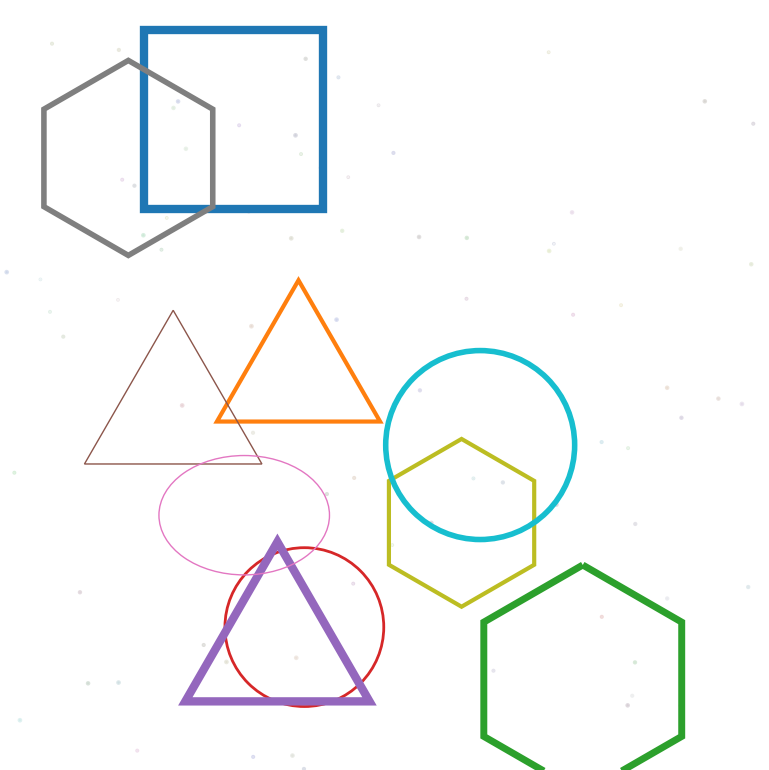[{"shape": "square", "thickness": 3, "radius": 0.58, "center": [0.304, 0.845]}, {"shape": "triangle", "thickness": 1.5, "radius": 0.61, "center": [0.388, 0.514]}, {"shape": "hexagon", "thickness": 2.5, "radius": 0.74, "center": [0.757, 0.118]}, {"shape": "circle", "thickness": 1, "radius": 0.52, "center": [0.395, 0.186]}, {"shape": "triangle", "thickness": 3, "radius": 0.69, "center": [0.36, 0.158]}, {"shape": "triangle", "thickness": 0.5, "radius": 0.67, "center": [0.225, 0.464]}, {"shape": "oval", "thickness": 0.5, "radius": 0.55, "center": [0.317, 0.331]}, {"shape": "hexagon", "thickness": 2, "radius": 0.63, "center": [0.167, 0.795]}, {"shape": "hexagon", "thickness": 1.5, "radius": 0.54, "center": [0.599, 0.321]}, {"shape": "circle", "thickness": 2, "radius": 0.61, "center": [0.624, 0.422]}]